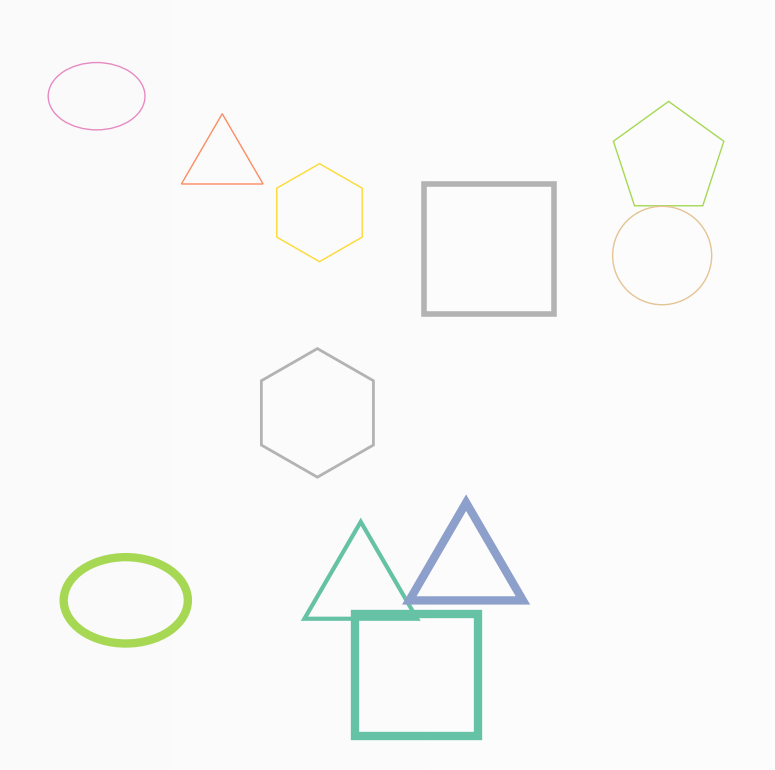[{"shape": "square", "thickness": 3, "radius": 0.4, "center": [0.537, 0.123]}, {"shape": "triangle", "thickness": 1.5, "radius": 0.42, "center": [0.465, 0.238]}, {"shape": "triangle", "thickness": 0.5, "radius": 0.3, "center": [0.287, 0.791]}, {"shape": "triangle", "thickness": 3, "radius": 0.42, "center": [0.601, 0.263]}, {"shape": "oval", "thickness": 0.5, "radius": 0.31, "center": [0.125, 0.875]}, {"shape": "pentagon", "thickness": 0.5, "radius": 0.37, "center": [0.863, 0.793]}, {"shape": "oval", "thickness": 3, "radius": 0.4, "center": [0.162, 0.22]}, {"shape": "hexagon", "thickness": 0.5, "radius": 0.32, "center": [0.412, 0.724]}, {"shape": "circle", "thickness": 0.5, "radius": 0.32, "center": [0.854, 0.668]}, {"shape": "square", "thickness": 2, "radius": 0.42, "center": [0.631, 0.677]}, {"shape": "hexagon", "thickness": 1, "radius": 0.42, "center": [0.41, 0.464]}]